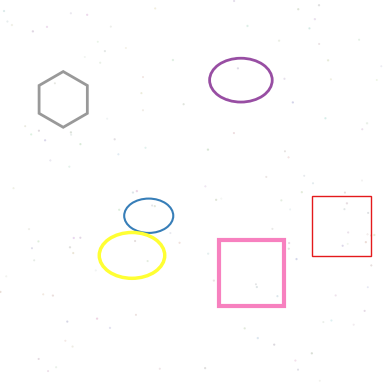[{"shape": "square", "thickness": 1, "radius": 0.39, "center": [0.887, 0.413]}, {"shape": "oval", "thickness": 1.5, "radius": 0.32, "center": [0.386, 0.44]}, {"shape": "oval", "thickness": 2, "radius": 0.41, "center": [0.626, 0.792]}, {"shape": "oval", "thickness": 2.5, "radius": 0.43, "center": [0.343, 0.337]}, {"shape": "square", "thickness": 3, "radius": 0.43, "center": [0.653, 0.29]}, {"shape": "hexagon", "thickness": 2, "radius": 0.36, "center": [0.164, 0.742]}]